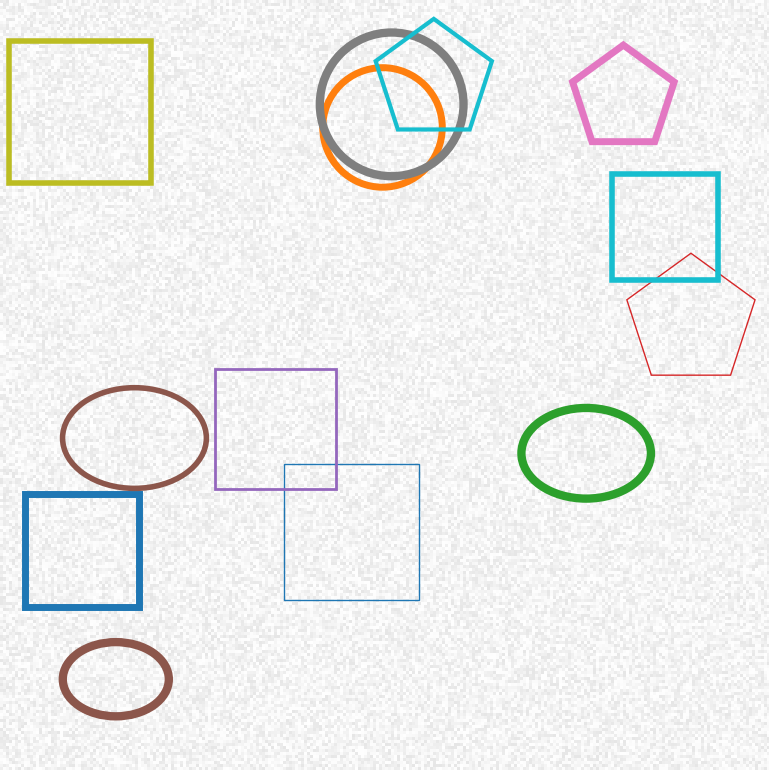[{"shape": "square", "thickness": 0.5, "radius": 0.44, "center": [0.456, 0.309]}, {"shape": "square", "thickness": 2.5, "radius": 0.37, "center": [0.106, 0.285]}, {"shape": "circle", "thickness": 2.5, "radius": 0.39, "center": [0.497, 0.834]}, {"shape": "oval", "thickness": 3, "radius": 0.42, "center": [0.761, 0.411]}, {"shape": "pentagon", "thickness": 0.5, "radius": 0.44, "center": [0.897, 0.584]}, {"shape": "square", "thickness": 1, "radius": 0.39, "center": [0.358, 0.443]}, {"shape": "oval", "thickness": 3, "radius": 0.34, "center": [0.15, 0.118]}, {"shape": "oval", "thickness": 2, "radius": 0.47, "center": [0.175, 0.431]}, {"shape": "pentagon", "thickness": 2.5, "radius": 0.35, "center": [0.81, 0.872]}, {"shape": "circle", "thickness": 3, "radius": 0.47, "center": [0.509, 0.864]}, {"shape": "square", "thickness": 2, "radius": 0.46, "center": [0.104, 0.855]}, {"shape": "square", "thickness": 2, "radius": 0.35, "center": [0.864, 0.705]}, {"shape": "pentagon", "thickness": 1.5, "radius": 0.4, "center": [0.563, 0.896]}]